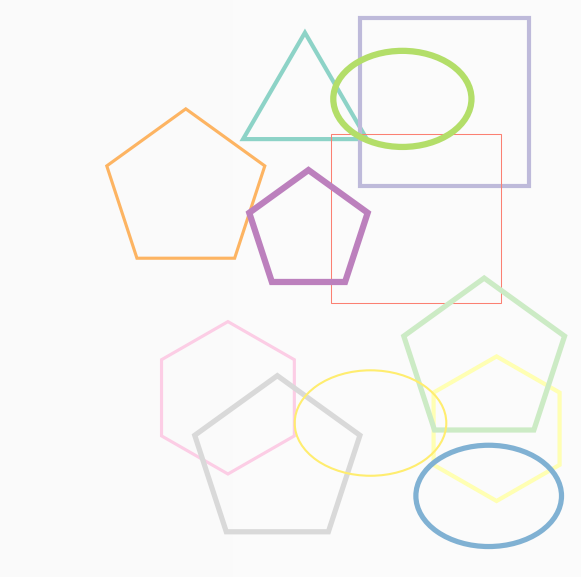[{"shape": "triangle", "thickness": 2, "radius": 0.61, "center": [0.525, 0.82]}, {"shape": "hexagon", "thickness": 2, "radius": 0.63, "center": [0.854, 0.257]}, {"shape": "square", "thickness": 2, "radius": 0.73, "center": [0.764, 0.822]}, {"shape": "square", "thickness": 0.5, "radius": 0.73, "center": [0.715, 0.621]}, {"shape": "oval", "thickness": 2.5, "radius": 0.63, "center": [0.841, 0.14]}, {"shape": "pentagon", "thickness": 1.5, "radius": 0.71, "center": [0.32, 0.668]}, {"shape": "oval", "thickness": 3, "radius": 0.59, "center": [0.692, 0.828]}, {"shape": "hexagon", "thickness": 1.5, "radius": 0.66, "center": [0.392, 0.31]}, {"shape": "pentagon", "thickness": 2.5, "radius": 0.75, "center": [0.477, 0.199]}, {"shape": "pentagon", "thickness": 3, "radius": 0.54, "center": [0.531, 0.598]}, {"shape": "pentagon", "thickness": 2.5, "radius": 0.73, "center": [0.833, 0.372]}, {"shape": "oval", "thickness": 1, "radius": 0.65, "center": [0.637, 0.267]}]